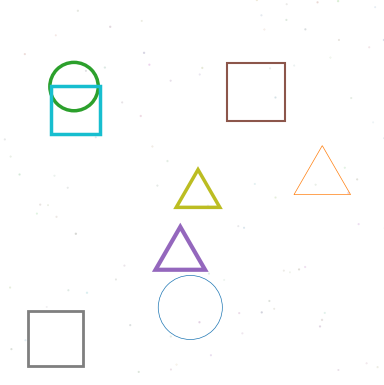[{"shape": "circle", "thickness": 0.5, "radius": 0.42, "center": [0.494, 0.201]}, {"shape": "triangle", "thickness": 0.5, "radius": 0.42, "center": [0.837, 0.537]}, {"shape": "circle", "thickness": 2.5, "radius": 0.31, "center": [0.192, 0.775]}, {"shape": "triangle", "thickness": 3, "radius": 0.37, "center": [0.468, 0.336]}, {"shape": "square", "thickness": 1.5, "radius": 0.38, "center": [0.665, 0.761]}, {"shape": "square", "thickness": 2, "radius": 0.36, "center": [0.143, 0.12]}, {"shape": "triangle", "thickness": 2.5, "radius": 0.33, "center": [0.514, 0.494]}, {"shape": "square", "thickness": 2.5, "radius": 0.31, "center": [0.197, 0.714]}]